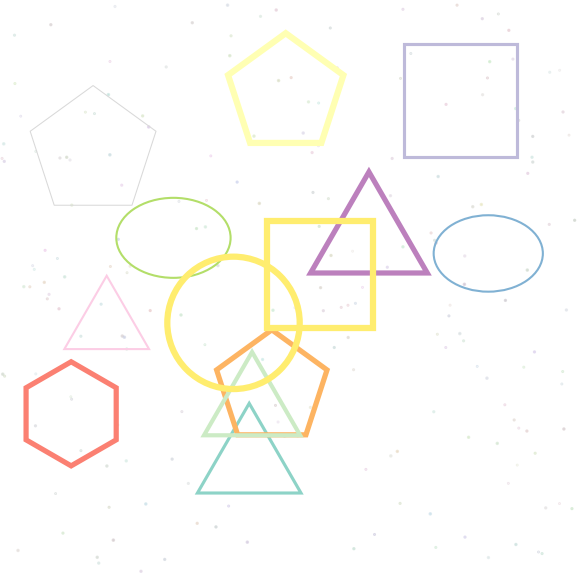[{"shape": "triangle", "thickness": 1.5, "radius": 0.52, "center": [0.432, 0.197]}, {"shape": "pentagon", "thickness": 3, "radius": 0.53, "center": [0.495, 0.837]}, {"shape": "square", "thickness": 1.5, "radius": 0.49, "center": [0.797, 0.825]}, {"shape": "hexagon", "thickness": 2.5, "radius": 0.45, "center": [0.123, 0.283]}, {"shape": "oval", "thickness": 1, "radius": 0.47, "center": [0.845, 0.56]}, {"shape": "pentagon", "thickness": 2.5, "radius": 0.5, "center": [0.471, 0.328]}, {"shape": "oval", "thickness": 1, "radius": 0.49, "center": [0.3, 0.587]}, {"shape": "triangle", "thickness": 1, "radius": 0.42, "center": [0.185, 0.437]}, {"shape": "pentagon", "thickness": 0.5, "radius": 0.57, "center": [0.161, 0.736]}, {"shape": "triangle", "thickness": 2.5, "radius": 0.58, "center": [0.639, 0.585]}, {"shape": "triangle", "thickness": 2, "radius": 0.48, "center": [0.436, 0.293]}, {"shape": "square", "thickness": 3, "radius": 0.46, "center": [0.554, 0.524]}, {"shape": "circle", "thickness": 3, "radius": 0.57, "center": [0.404, 0.44]}]